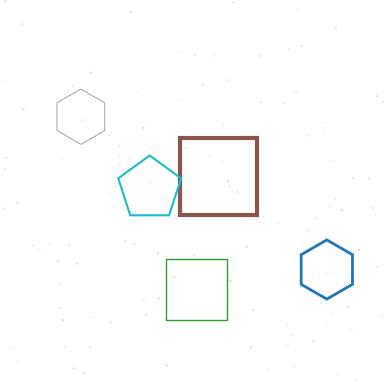[{"shape": "hexagon", "thickness": 2, "radius": 0.38, "center": [0.849, 0.3]}, {"shape": "square", "thickness": 1, "radius": 0.4, "center": [0.51, 0.248]}, {"shape": "square", "thickness": 3, "radius": 0.5, "center": [0.568, 0.541]}, {"shape": "hexagon", "thickness": 0.5, "radius": 0.36, "center": [0.21, 0.697]}, {"shape": "pentagon", "thickness": 1.5, "radius": 0.43, "center": [0.389, 0.51]}]